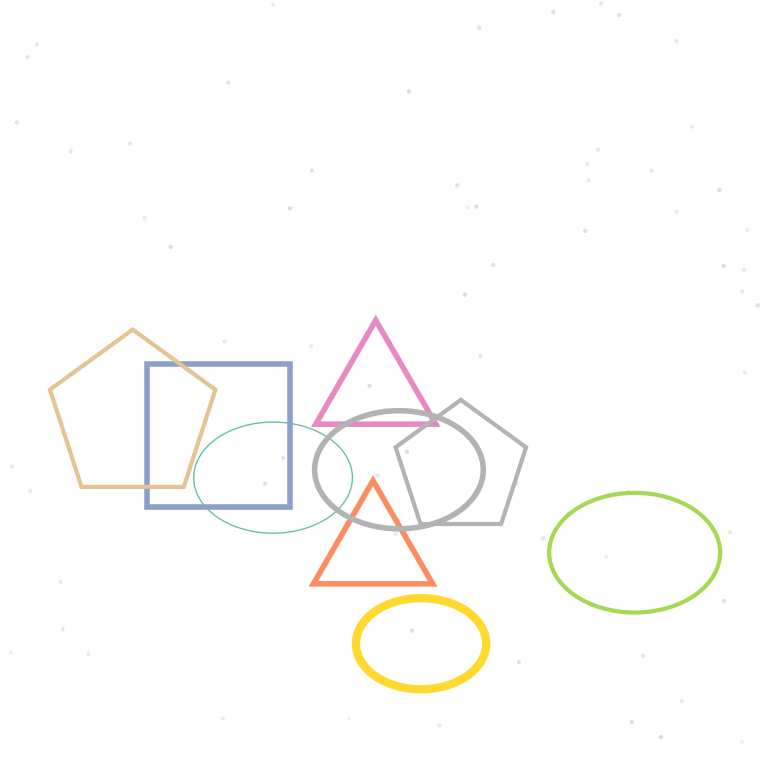[{"shape": "oval", "thickness": 0.5, "radius": 0.52, "center": [0.355, 0.38]}, {"shape": "triangle", "thickness": 2, "radius": 0.45, "center": [0.484, 0.286]}, {"shape": "square", "thickness": 2, "radius": 0.46, "center": [0.283, 0.434]}, {"shape": "triangle", "thickness": 2, "radius": 0.45, "center": [0.488, 0.494]}, {"shape": "oval", "thickness": 1.5, "radius": 0.56, "center": [0.824, 0.282]}, {"shape": "oval", "thickness": 3, "radius": 0.42, "center": [0.547, 0.164]}, {"shape": "pentagon", "thickness": 1.5, "radius": 0.56, "center": [0.172, 0.459]}, {"shape": "pentagon", "thickness": 1.5, "radius": 0.45, "center": [0.598, 0.392]}, {"shape": "oval", "thickness": 2, "radius": 0.55, "center": [0.518, 0.39]}]